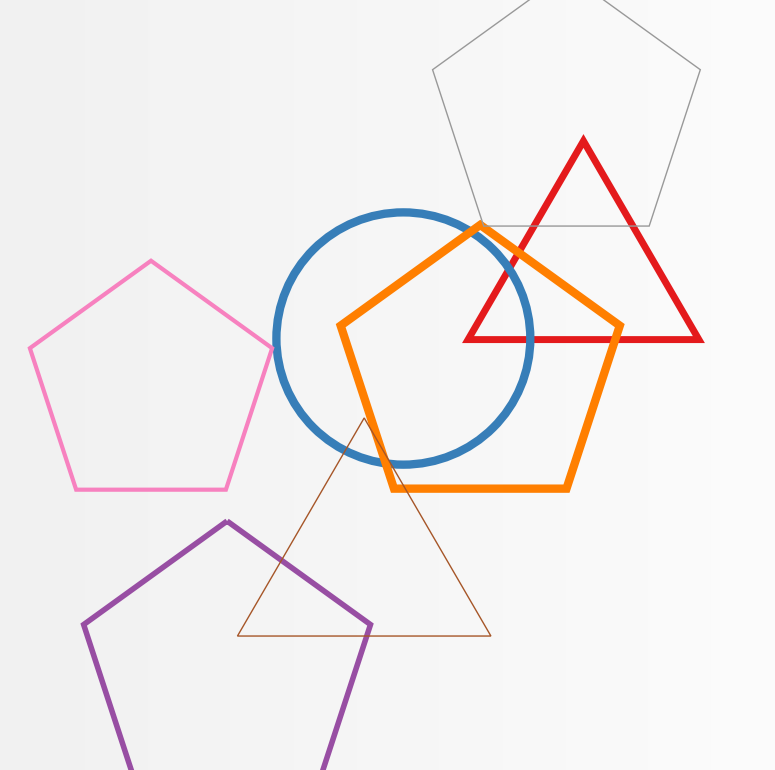[{"shape": "triangle", "thickness": 2.5, "radius": 0.86, "center": [0.753, 0.645]}, {"shape": "circle", "thickness": 3, "radius": 0.82, "center": [0.52, 0.56]}, {"shape": "pentagon", "thickness": 2, "radius": 0.97, "center": [0.293, 0.129]}, {"shape": "pentagon", "thickness": 3, "radius": 0.95, "center": [0.62, 0.519]}, {"shape": "triangle", "thickness": 0.5, "radius": 0.94, "center": [0.47, 0.268]}, {"shape": "pentagon", "thickness": 1.5, "radius": 0.82, "center": [0.195, 0.497]}, {"shape": "pentagon", "thickness": 0.5, "radius": 0.91, "center": [0.731, 0.853]}]